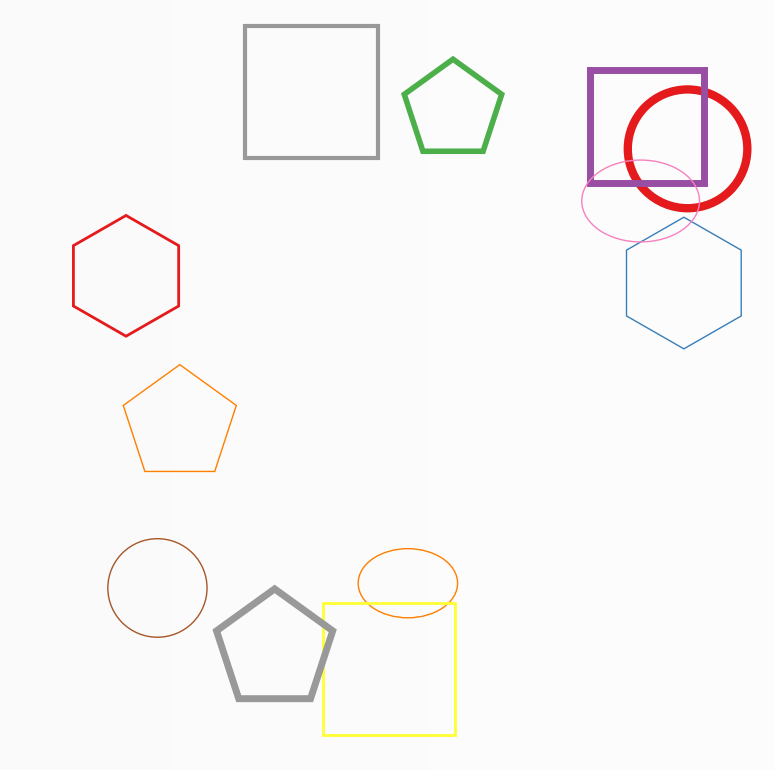[{"shape": "hexagon", "thickness": 1, "radius": 0.39, "center": [0.163, 0.642]}, {"shape": "circle", "thickness": 3, "radius": 0.39, "center": [0.887, 0.807]}, {"shape": "hexagon", "thickness": 0.5, "radius": 0.43, "center": [0.882, 0.632]}, {"shape": "pentagon", "thickness": 2, "radius": 0.33, "center": [0.585, 0.857]}, {"shape": "square", "thickness": 2.5, "radius": 0.37, "center": [0.835, 0.836]}, {"shape": "oval", "thickness": 0.5, "radius": 0.32, "center": [0.526, 0.243]}, {"shape": "pentagon", "thickness": 0.5, "radius": 0.38, "center": [0.232, 0.45]}, {"shape": "square", "thickness": 1, "radius": 0.43, "center": [0.502, 0.131]}, {"shape": "circle", "thickness": 0.5, "radius": 0.32, "center": [0.203, 0.236]}, {"shape": "oval", "thickness": 0.5, "radius": 0.38, "center": [0.827, 0.739]}, {"shape": "square", "thickness": 1.5, "radius": 0.43, "center": [0.402, 0.88]}, {"shape": "pentagon", "thickness": 2.5, "radius": 0.39, "center": [0.354, 0.156]}]